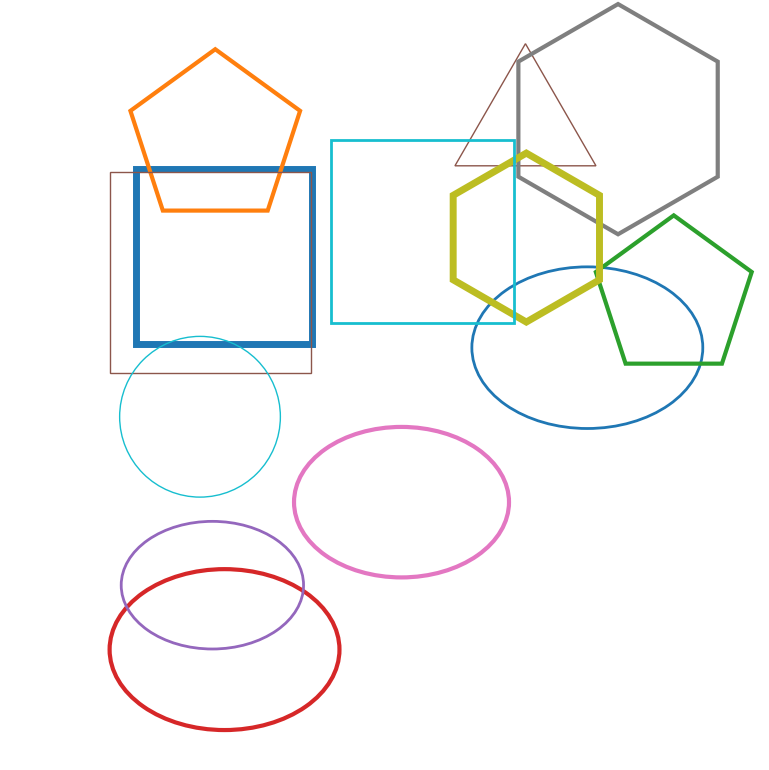[{"shape": "oval", "thickness": 1, "radius": 0.75, "center": [0.763, 0.548]}, {"shape": "square", "thickness": 2.5, "radius": 0.57, "center": [0.291, 0.667]}, {"shape": "pentagon", "thickness": 1.5, "radius": 0.58, "center": [0.28, 0.82]}, {"shape": "pentagon", "thickness": 1.5, "radius": 0.53, "center": [0.875, 0.614]}, {"shape": "oval", "thickness": 1.5, "radius": 0.75, "center": [0.292, 0.156]}, {"shape": "oval", "thickness": 1, "radius": 0.59, "center": [0.276, 0.24]}, {"shape": "triangle", "thickness": 0.5, "radius": 0.53, "center": [0.682, 0.838]}, {"shape": "square", "thickness": 0.5, "radius": 0.65, "center": [0.273, 0.646]}, {"shape": "oval", "thickness": 1.5, "radius": 0.7, "center": [0.521, 0.348]}, {"shape": "hexagon", "thickness": 1.5, "radius": 0.75, "center": [0.803, 0.845]}, {"shape": "hexagon", "thickness": 2.5, "radius": 0.55, "center": [0.684, 0.691]}, {"shape": "square", "thickness": 1, "radius": 0.59, "center": [0.549, 0.699]}, {"shape": "circle", "thickness": 0.5, "radius": 0.52, "center": [0.26, 0.459]}]